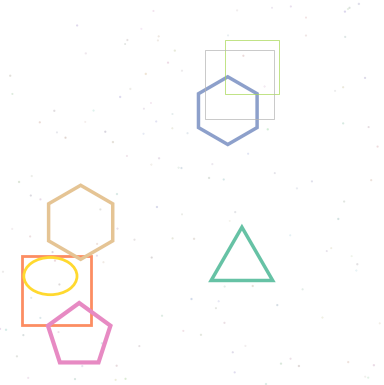[{"shape": "triangle", "thickness": 2.5, "radius": 0.46, "center": [0.628, 0.318]}, {"shape": "square", "thickness": 2, "radius": 0.45, "center": [0.146, 0.245]}, {"shape": "hexagon", "thickness": 2.5, "radius": 0.44, "center": [0.592, 0.713]}, {"shape": "pentagon", "thickness": 3, "radius": 0.43, "center": [0.206, 0.128]}, {"shape": "square", "thickness": 0.5, "radius": 0.35, "center": [0.654, 0.825]}, {"shape": "oval", "thickness": 2, "radius": 0.35, "center": [0.131, 0.283]}, {"shape": "hexagon", "thickness": 2.5, "radius": 0.48, "center": [0.21, 0.423]}, {"shape": "square", "thickness": 0.5, "radius": 0.45, "center": [0.623, 0.781]}]